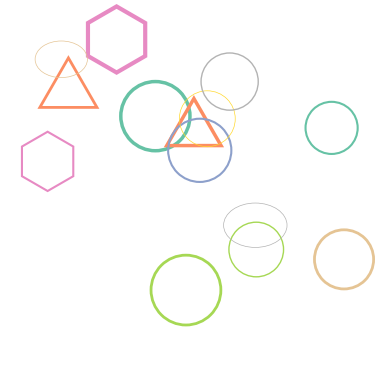[{"shape": "circle", "thickness": 1.5, "radius": 0.34, "center": [0.861, 0.668]}, {"shape": "circle", "thickness": 2.5, "radius": 0.45, "center": [0.404, 0.698]}, {"shape": "triangle", "thickness": 2.5, "radius": 0.41, "center": [0.504, 0.663]}, {"shape": "triangle", "thickness": 2, "radius": 0.43, "center": [0.178, 0.764]}, {"shape": "circle", "thickness": 1.5, "radius": 0.41, "center": [0.519, 0.61]}, {"shape": "hexagon", "thickness": 1.5, "radius": 0.38, "center": [0.124, 0.581]}, {"shape": "hexagon", "thickness": 3, "radius": 0.43, "center": [0.303, 0.897]}, {"shape": "circle", "thickness": 1, "radius": 0.35, "center": [0.666, 0.352]}, {"shape": "circle", "thickness": 2, "radius": 0.45, "center": [0.483, 0.247]}, {"shape": "circle", "thickness": 0.5, "radius": 0.36, "center": [0.538, 0.692]}, {"shape": "oval", "thickness": 0.5, "radius": 0.34, "center": [0.159, 0.846]}, {"shape": "circle", "thickness": 2, "radius": 0.38, "center": [0.894, 0.326]}, {"shape": "circle", "thickness": 1, "radius": 0.37, "center": [0.596, 0.788]}, {"shape": "oval", "thickness": 0.5, "radius": 0.41, "center": [0.663, 0.415]}]